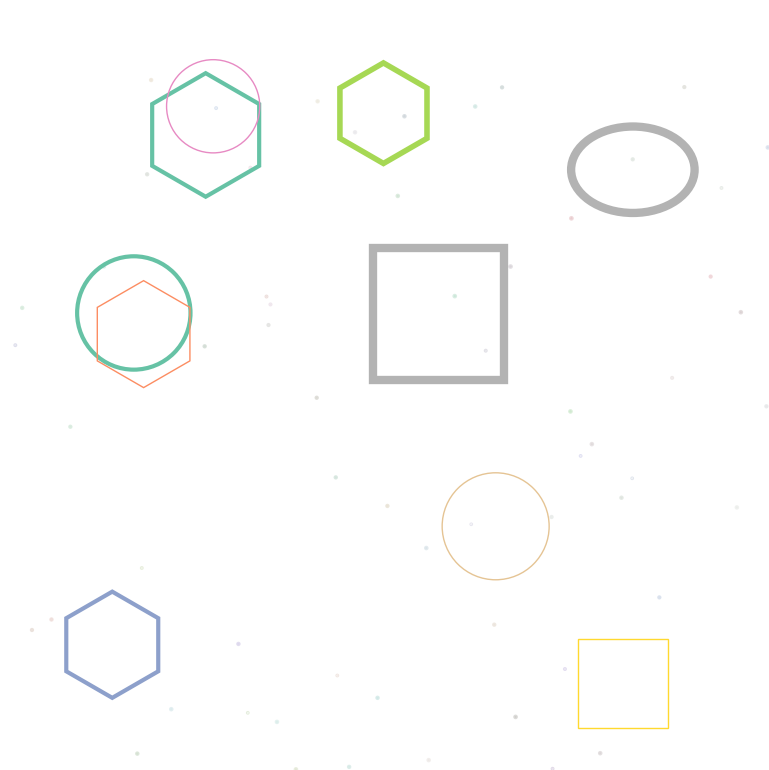[{"shape": "circle", "thickness": 1.5, "radius": 0.37, "center": [0.174, 0.594]}, {"shape": "hexagon", "thickness": 1.5, "radius": 0.4, "center": [0.267, 0.825]}, {"shape": "hexagon", "thickness": 0.5, "radius": 0.35, "center": [0.187, 0.566]}, {"shape": "hexagon", "thickness": 1.5, "radius": 0.34, "center": [0.146, 0.163]}, {"shape": "circle", "thickness": 0.5, "radius": 0.3, "center": [0.277, 0.862]}, {"shape": "hexagon", "thickness": 2, "radius": 0.33, "center": [0.498, 0.853]}, {"shape": "square", "thickness": 0.5, "radius": 0.29, "center": [0.809, 0.112]}, {"shape": "circle", "thickness": 0.5, "radius": 0.35, "center": [0.644, 0.317]}, {"shape": "square", "thickness": 3, "radius": 0.43, "center": [0.569, 0.592]}, {"shape": "oval", "thickness": 3, "radius": 0.4, "center": [0.822, 0.78]}]